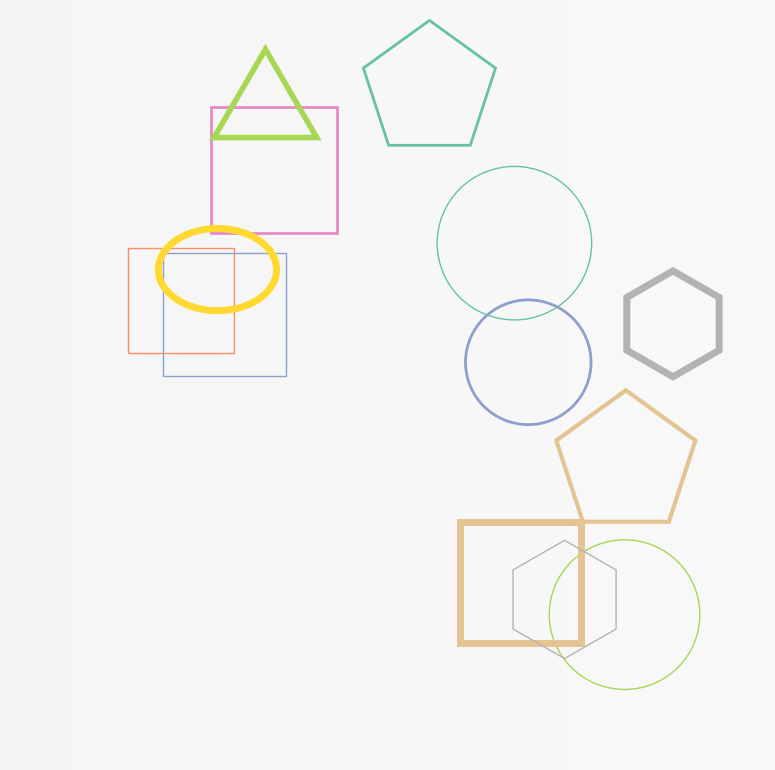[{"shape": "pentagon", "thickness": 1, "radius": 0.45, "center": [0.554, 0.884]}, {"shape": "circle", "thickness": 0.5, "radius": 0.5, "center": [0.664, 0.684]}, {"shape": "square", "thickness": 0.5, "radius": 0.34, "center": [0.234, 0.61]}, {"shape": "circle", "thickness": 1, "radius": 0.4, "center": [0.682, 0.53]}, {"shape": "square", "thickness": 0.5, "radius": 0.4, "center": [0.289, 0.591]}, {"shape": "square", "thickness": 1, "radius": 0.41, "center": [0.354, 0.779]}, {"shape": "circle", "thickness": 0.5, "radius": 0.49, "center": [0.806, 0.202]}, {"shape": "triangle", "thickness": 2, "radius": 0.38, "center": [0.342, 0.86]}, {"shape": "oval", "thickness": 2.5, "radius": 0.38, "center": [0.281, 0.65]}, {"shape": "square", "thickness": 2.5, "radius": 0.39, "center": [0.672, 0.243]}, {"shape": "pentagon", "thickness": 1.5, "radius": 0.47, "center": [0.808, 0.399]}, {"shape": "hexagon", "thickness": 0.5, "radius": 0.38, "center": [0.728, 0.221]}, {"shape": "hexagon", "thickness": 2.5, "radius": 0.34, "center": [0.868, 0.579]}]